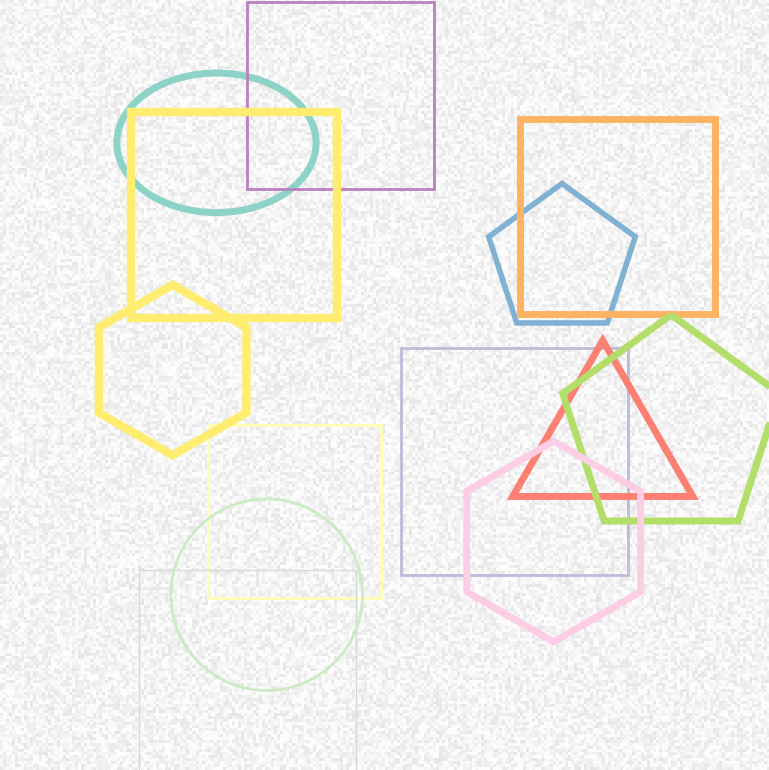[{"shape": "oval", "thickness": 2.5, "radius": 0.65, "center": [0.281, 0.815]}, {"shape": "square", "thickness": 1, "radius": 0.56, "center": [0.383, 0.336]}, {"shape": "square", "thickness": 1, "radius": 0.74, "center": [0.668, 0.401]}, {"shape": "triangle", "thickness": 2.5, "radius": 0.68, "center": [0.783, 0.423]}, {"shape": "pentagon", "thickness": 2, "radius": 0.5, "center": [0.73, 0.662]}, {"shape": "square", "thickness": 2.5, "radius": 0.63, "center": [0.803, 0.719]}, {"shape": "pentagon", "thickness": 2.5, "radius": 0.74, "center": [0.872, 0.443]}, {"shape": "hexagon", "thickness": 2.5, "radius": 0.65, "center": [0.719, 0.297]}, {"shape": "square", "thickness": 0.5, "radius": 0.71, "center": [0.321, 0.119]}, {"shape": "square", "thickness": 1, "radius": 0.61, "center": [0.443, 0.876]}, {"shape": "circle", "thickness": 1, "radius": 0.62, "center": [0.346, 0.228]}, {"shape": "square", "thickness": 3, "radius": 0.67, "center": [0.304, 0.721]}, {"shape": "hexagon", "thickness": 3, "radius": 0.55, "center": [0.224, 0.519]}]